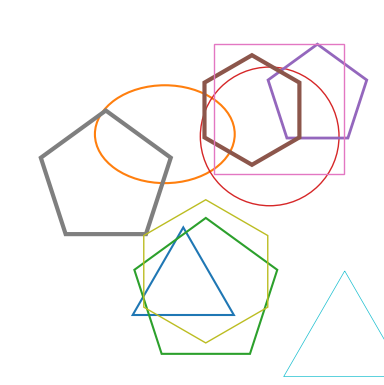[{"shape": "triangle", "thickness": 1.5, "radius": 0.76, "center": [0.476, 0.258]}, {"shape": "oval", "thickness": 1.5, "radius": 0.91, "center": [0.428, 0.651]}, {"shape": "pentagon", "thickness": 1.5, "radius": 0.98, "center": [0.535, 0.239]}, {"shape": "circle", "thickness": 1, "radius": 0.9, "center": [0.7, 0.646]}, {"shape": "pentagon", "thickness": 2, "radius": 0.67, "center": [0.824, 0.75]}, {"shape": "hexagon", "thickness": 3, "radius": 0.71, "center": [0.654, 0.714]}, {"shape": "square", "thickness": 1, "radius": 0.85, "center": [0.724, 0.717]}, {"shape": "pentagon", "thickness": 3, "radius": 0.89, "center": [0.275, 0.535]}, {"shape": "hexagon", "thickness": 1, "radius": 0.93, "center": [0.534, 0.295]}, {"shape": "triangle", "thickness": 0.5, "radius": 0.92, "center": [0.895, 0.113]}]